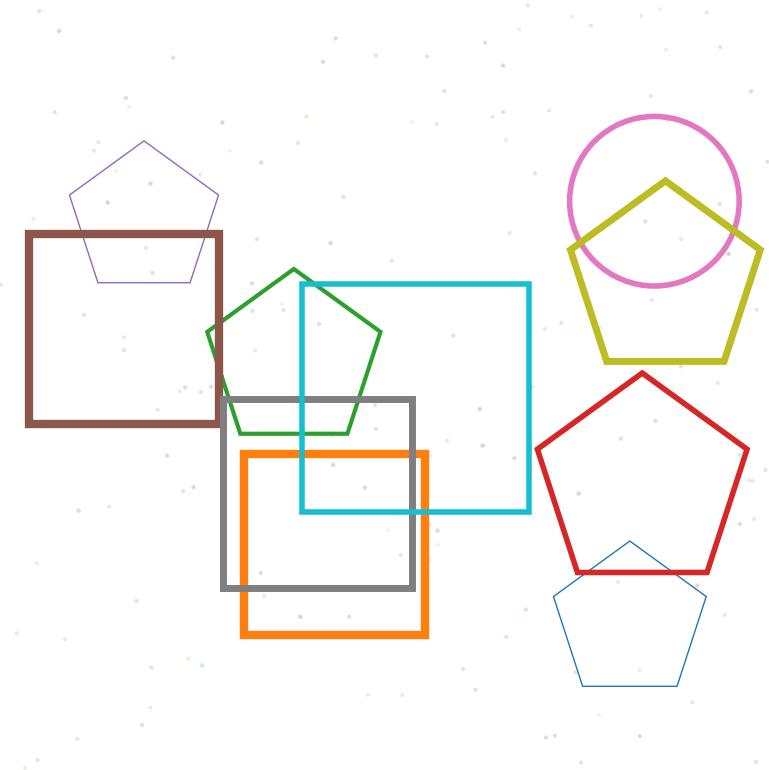[{"shape": "pentagon", "thickness": 0.5, "radius": 0.52, "center": [0.818, 0.193]}, {"shape": "square", "thickness": 3, "radius": 0.59, "center": [0.434, 0.293]}, {"shape": "pentagon", "thickness": 1.5, "radius": 0.59, "center": [0.382, 0.532]}, {"shape": "pentagon", "thickness": 2, "radius": 0.72, "center": [0.834, 0.372]}, {"shape": "pentagon", "thickness": 0.5, "radius": 0.51, "center": [0.187, 0.715]}, {"shape": "square", "thickness": 3, "radius": 0.62, "center": [0.161, 0.573]}, {"shape": "circle", "thickness": 2, "radius": 0.55, "center": [0.85, 0.739]}, {"shape": "square", "thickness": 2.5, "radius": 0.61, "center": [0.413, 0.36]}, {"shape": "pentagon", "thickness": 2.5, "radius": 0.65, "center": [0.864, 0.635]}, {"shape": "square", "thickness": 2, "radius": 0.74, "center": [0.54, 0.483]}]